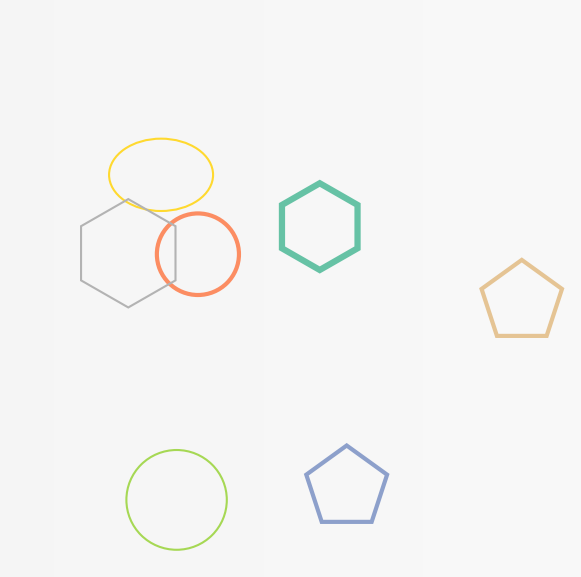[{"shape": "hexagon", "thickness": 3, "radius": 0.38, "center": [0.55, 0.607]}, {"shape": "circle", "thickness": 2, "radius": 0.35, "center": [0.34, 0.559]}, {"shape": "pentagon", "thickness": 2, "radius": 0.37, "center": [0.596, 0.155]}, {"shape": "circle", "thickness": 1, "radius": 0.43, "center": [0.304, 0.134]}, {"shape": "oval", "thickness": 1, "radius": 0.45, "center": [0.277, 0.696]}, {"shape": "pentagon", "thickness": 2, "radius": 0.36, "center": [0.898, 0.476]}, {"shape": "hexagon", "thickness": 1, "radius": 0.47, "center": [0.221, 0.561]}]